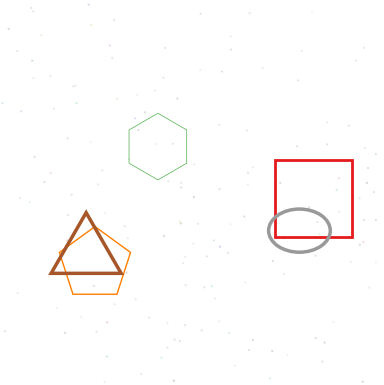[{"shape": "square", "thickness": 2, "radius": 0.5, "center": [0.814, 0.484]}, {"shape": "hexagon", "thickness": 0.5, "radius": 0.43, "center": [0.41, 0.619]}, {"shape": "pentagon", "thickness": 1, "radius": 0.49, "center": [0.247, 0.314]}, {"shape": "triangle", "thickness": 2.5, "radius": 0.53, "center": [0.224, 0.343]}, {"shape": "oval", "thickness": 2.5, "radius": 0.4, "center": [0.778, 0.401]}]